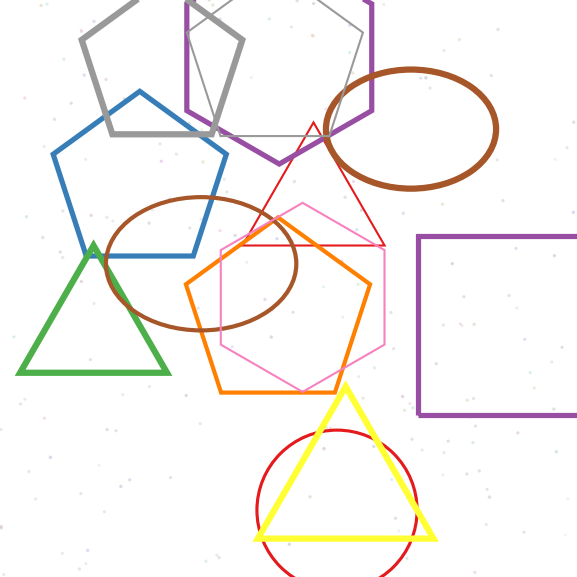[{"shape": "circle", "thickness": 1.5, "radius": 0.69, "center": [0.584, 0.116]}, {"shape": "triangle", "thickness": 1, "radius": 0.71, "center": [0.543, 0.645]}, {"shape": "pentagon", "thickness": 2.5, "radius": 0.79, "center": [0.242, 0.683]}, {"shape": "triangle", "thickness": 3, "radius": 0.73, "center": [0.162, 0.427]}, {"shape": "square", "thickness": 2.5, "radius": 0.77, "center": [0.879, 0.436]}, {"shape": "hexagon", "thickness": 2.5, "radius": 0.92, "center": [0.484, 0.9]}, {"shape": "pentagon", "thickness": 2, "radius": 0.84, "center": [0.481, 0.455]}, {"shape": "triangle", "thickness": 3, "radius": 0.88, "center": [0.599, 0.154]}, {"shape": "oval", "thickness": 2, "radius": 0.82, "center": [0.348, 0.542]}, {"shape": "oval", "thickness": 3, "radius": 0.74, "center": [0.712, 0.776]}, {"shape": "hexagon", "thickness": 1, "radius": 0.82, "center": [0.524, 0.484]}, {"shape": "pentagon", "thickness": 1, "radius": 0.8, "center": [0.476, 0.893]}, {"shape": "pentagon", "thickness": 3, "radius": 0.73, "center": [0.281, 0.885]}]